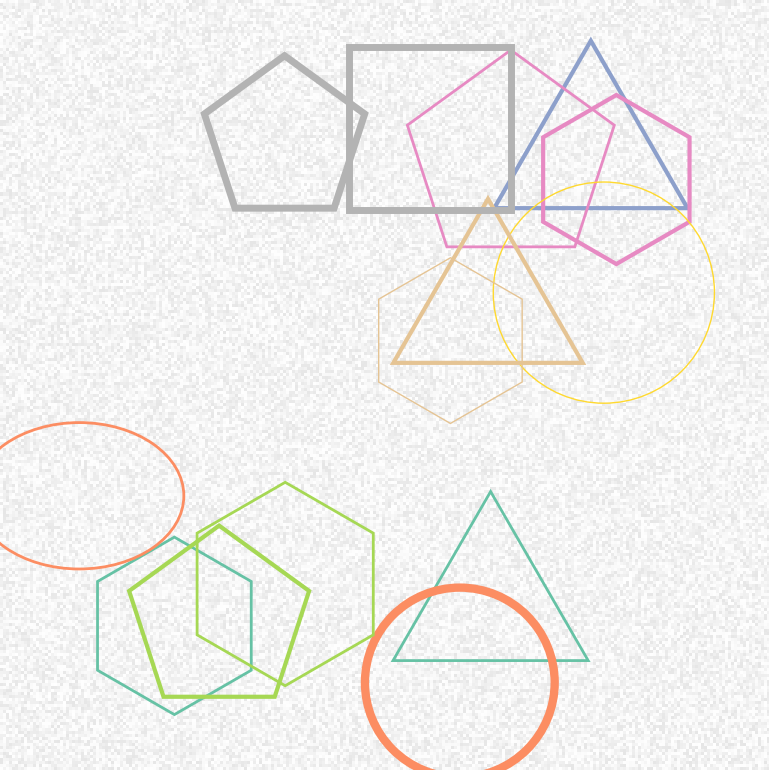[{"shape": "hexagon", "thickness": 1, "radius": 0.58, "center": [0.226, 0.187]}, {"shape": "triangle", "thickness": 1, "radius": 0.73, "center": [0.637, 0.215]}, {"shape": "circle", "thickness": 3, "radius": 0.62, "center": [0.597, 0.114]}, {"shape": "oval", "thickness": 1, "radius": 0.68, "center": [0.103, 0.356]}, {"shape": "triangle", "thickness": 1.5, "radius": 0.72, "center": [0.767, 0.802]}, {"shape": "hexagon", "thickness": 1.5, "radius": 0.55, "center": [0.8, 0.767]}, {"shape": "pentagon", "thickness": 1, "radius": 0.71, "center": [0.663, 0.794]}, {"shape": "hexagon", "thickness": 1, "radius": 0.66, "center": [0.37, 0.242]}, {"shape": "pentagon", "thickness": 1.5, "radius": 0.61, "center": [0.285, 0.195]}, {"shape": "circle", "thickness": 0.5, "radius": 0.72, "center": [0.784, 0.62]}, {"shape": "triangle", "thickness": 1.5, "radius": 0.71, "center": [0.634, 0.6]}, {"shape": "hexagon", "thickness": 0.5, "radius": 0.54, "center": [0.585, 0.558]}, {"shape": "pentagon", "thickness": 2.5, "radius": 0.55, "center": [0.37, 0.818]}, {"shape": "square", "thickness": 2.5, "radius": 0.53, "center": [0.559, 0.834]}]